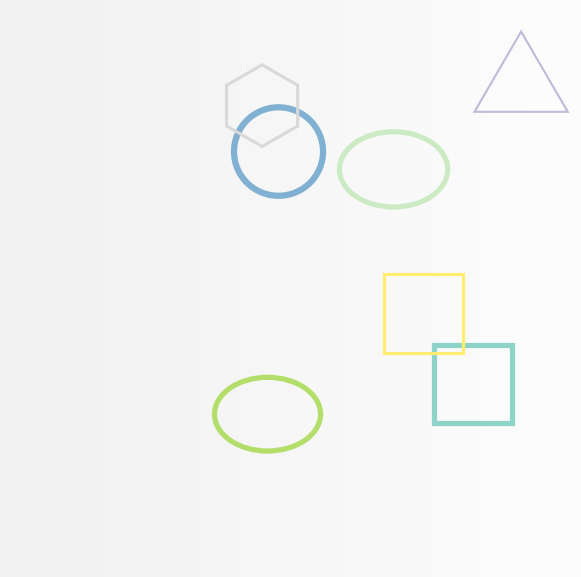[{"shape": "square", "thickness": 2.5, "radius": 0.34, "center": [0.813, 0.334]}, {"shape": "triangle", "thickness": 1, "radius": 0.46, "center": [0.897, 0.852]}, {"shape": "circle", "thickness": 3, "radius": 0.38, "center": [0.479, 0.737]}, {"shape": "oval", "thickness": 2.5, "radius": 0.46, "center": [0.46, 0.282]}, {"shape": "hexagon", "thickness": 1.5, "radius": 0.35, "center": [0.451, 0.816]}, {"shape": "oval", "thickness": 2.5, "radius": 0.47, "center": [0.677, 0.706]}, {"shape": "square", "thickness": 1.5, "radius": 0.34, "center": [0.729, 0.457]}]